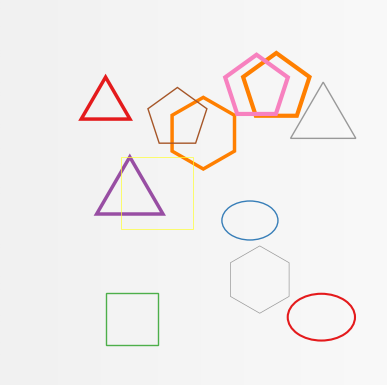[{"shape": "triangle", "thickness": 2.5, "radius": 0.36, "center": [0.272, 0.727]}, {"shape": "oval", "thickness": 1.5, "radius": 0.43, "center": [0.829, 0.176]}, {"shape": "oval", "thickness": 1, "radius": 0.36, "center": [0.645, 0.427]}, {"shape": "square", "thickness": 1, "radius": 0.34, "center": [0.341, 0.171]}, {"shape": "triangle", "thickness": 2.5, "radius": 0.49, "center": [0.335, 0.494]}, {"shape": "pentagon", "thickness": 3, "radius": 0.45, "center": [0.713, 0.772]}, {"shape": "hexagon", "thickness": 2.5, "radius": 0.46, "center": [0.525, 0.654]}, {"shape": "square", "thickness": 0.5, "radius": 0.47, "center": [0.405, 0.498]}, {"shape": "pentagon", "thickness": 1, "radius": 0.4, "center": [0.458, 0.693]}, {"shape": "pentagon", "thickness": 3, "radius": 0.43, "center": [0.662, 0.773]}, {"shape": "hexagon", "thickness": 0.5, "radius": 0.44, "center": [0.67, 0.274]}, {"shape": "triangle", "thickness": 1, "radius": 0.49, "center": [0.834, 0.689]}]